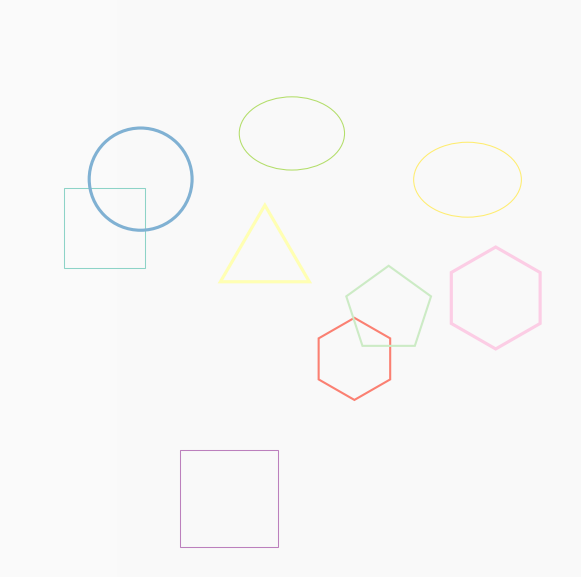[{"shape": "square", "thickness": 0.5, "radius": 0.35, "center": [0.18, 0.605]}, {"shape": "triangle", "thickness": 1.5, "radius": 0.44, "center": [0.456, 0.555]}, {"shape": "hexagon", "thickness": 1, "radius": 0.36, "center": [0.61, 0.378]}, {"shape": "circle", "thickness": 1.5, "radius": 0.44, "center": [0.242, 0.689]}, {"shape": "oval", "thickness": 0.5, "radius": 0.45, "center": [0.502, 0.768]}, {"shape": "hexagon", "thickness": 1.5, "radius": 0.44, "center": [0.853, 0.483]}, {"shape": "square", "thickness": 0.5, "radius": 0.42, "center": [0.394, 0.136]}, {"shape": "pentagon", "thickness": 1, "radius": 0.38, "center": [0.669, 0.462]}, {"shape": "oval", "thickness": 0.5, "radius": 0.46, "center": [0.804, 0.688]}]